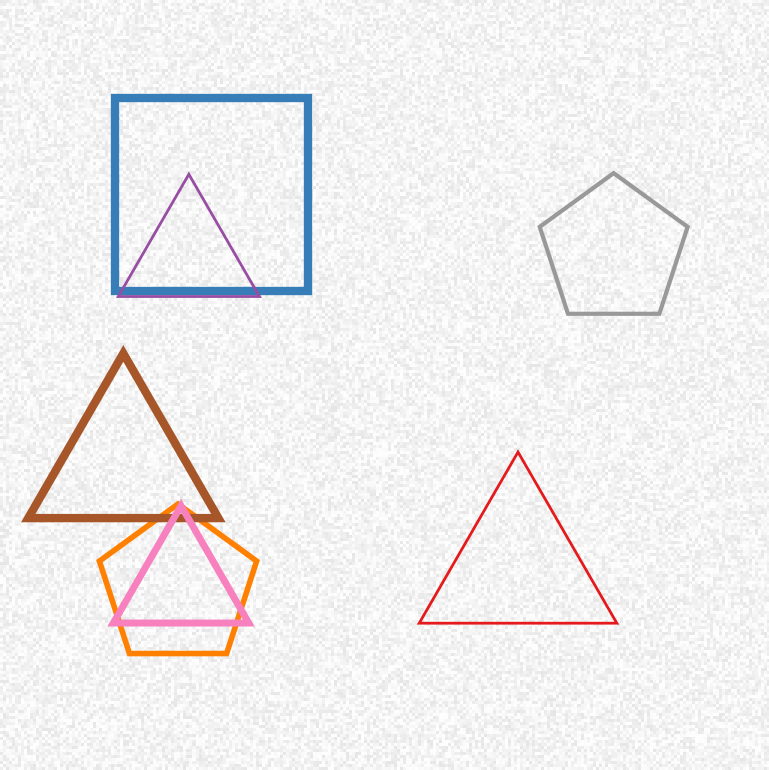[{"shape": "triangle", "thickness": 1, "radius": 0.74, "center": [0.673, 0.265]}, {"shape": "square", "thickness": 3, "radius": 0.63, "center": [0.275, 0.747]}, {"shape": "triangle", "thickness": 1, "radius": 0.53, "center": [0.245, 0.668]}, {"shape": "pentagon", "thickness": 2, "radius": 0.54, "center": [0.231, 0.238]}, {"shape": "triangle", "thickness": 3, "radius": 0.71, "center": [0.16, 0.398]}, {"shape": "triangle", "thickness": 2.5, "radius": 0.51, "center": [0.235, 0.242]}, {"shape": "pentagon", "thickness": 1.5, "radius": 0.5, "center": [0.797, 0.674]}]